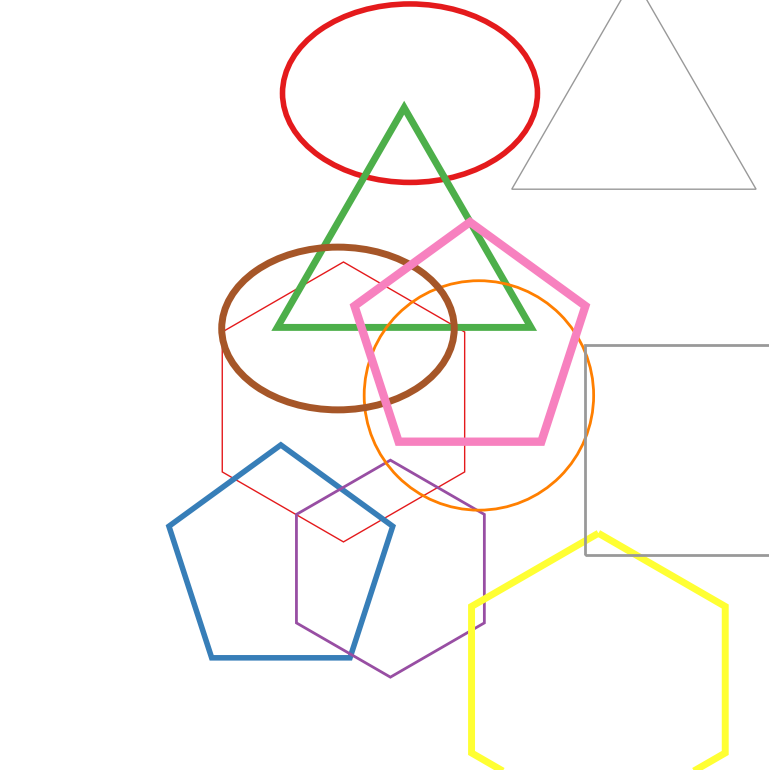[{"shape": "oval", "thickness": 2, "radius": 0.83, "center": [0.532, 0.879]}, {"shape": "hexagon", "thickness": 0.5, "radius": 0.91, "center": [0.446, 0.478]}, {"shape": "pentagon", "thickness": 2, "radius": 0.76, "center": [0.365, 0.269]}, {"shape": "triangle", "thickness": 2.5, "radius": 0.95, "center": [0.525, 0.67]}, {"shape": "hexagon", "thickness": 1, "radius": 0.7, "center": [0.507, 0.261]}, {"shape": "circle", "thickness": 1, "radius": 0.74, "center": [0.622, 0.486]}, {"shape": "hexagon", "thickness": 2.5, "radius": 0.95, "center": [0.777, 0.117]}, {"shape": "oval", "thickness": 2.5, "radius": 0.75, "center": [0.439, 0.573]}, {"shape": "pentagon", "thickness": 3, "radius": 0.79, "center": [0.61, 0.554]}, {"shape": "square", "thickness": 1, "radius": 0.68, "center": [0.896, 0.416]}, {"shape": "triangle", "thickness": 0.5, "radius": 0.92, "center": [0.823, 0.846]}]